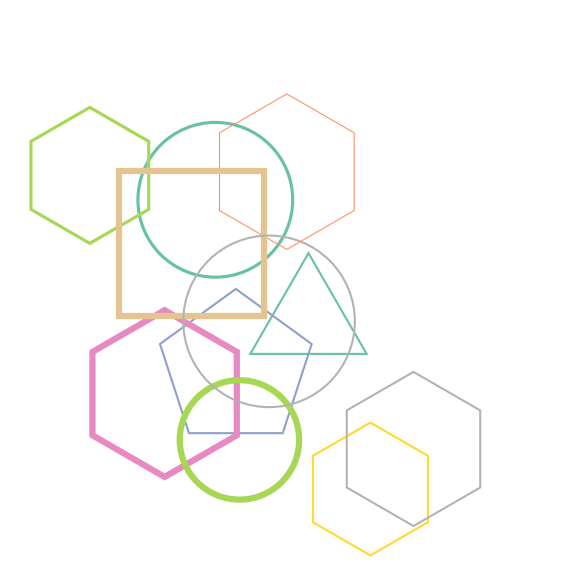[{"shape": "circle", "thickness": 1.5, "radius": 0.67, "center": [0.373, 0.653]}, {"shape": "triangle", "thickness": 1, "radius": 0.58, "center": [0.534, 0.444]}, {"shape": "hexagon", "thickness": 0.5, "radius": 0.67, "center": [0.497, 0.702]}, {"shape": "pentagon", "thickness": 1, "radius": 0.69, "center": [0.408, 0.361]}, {"shape": "hexagon", "thickness": 3, "radius": 0.72, "center": [0.285, 0.318]}, {"shape": "circle", "thickness": 3, "radius": 0.52, "center": [0.415, 0.237]}, {"shape": "hexagon", "thickness": 1.5, "radius": 0.59, "center": [0.156, 0.695]}, {"shape": "hexagon", "thickness": 1, "radius": 0.57, "center": [0.641, 0.152]}, {"shape": "square", "thickness": 3, "radius": 0.63, "center": [0.332, 0.577]}, {"shape": "hexagon", "thickness": 1, "radius": 0.67, "center": [0.716, 0.222]}, {"shape": "circle", "thickness": 1, "radius": 0.74, "center": [0.466, 0.443]}]